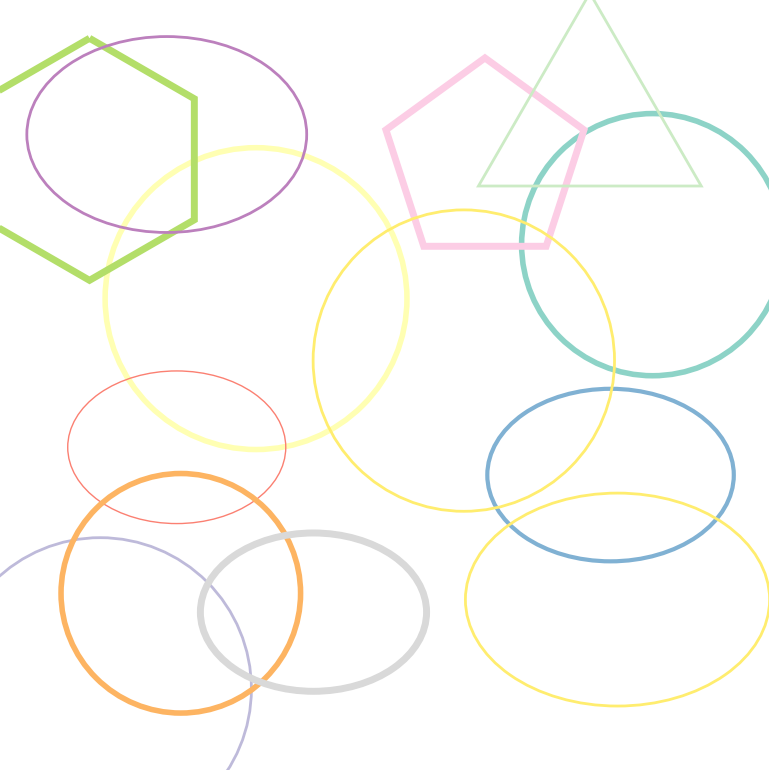[{"shape": "circle", "thickness": 2, "radius": 0.85, "center": [0.848, 0.682]}, {"shape": "circle", "thickness": 2, "radius": 0.98, "center": [0.333, 0.612]}, {"shape": "circle", "thickness": 1, "radius": 0.98, "center": [0.13, 0.105]}, {"shape": "oval", "thickness": 0.5, "radius": 0.71, "center": [0.23, 0.419]}, {"shape": "oval", "thickness": 1.5, "radius": 0.8, "center": [0.793, 0.383]}, {"shape": "circle", "thickness": 2, "radius": 0.78, "center": [0.235, 0.23]}, {"shape": "hexagon", "thickness": 2.5, "radius": 0.79, "center": [0.116, 0.793]}, {"shape": "pentagon", "thickness": 2.5, "radius": 0.68, "center": [0.63, 0.79]}, {"shape": "oval", "thickness": 2.5, "radius": 0.73, "center": [0.407, 0.205]}, {"shape": "oval", "thickness": 1, "radius": 0.91, "center": [0.217, 0.825]}, {"shape": "triangle", "thickness": 1, "radius": 0.84, "center": [0.766, 0.842]}, {"shape": "oval", "thickness": 1, "radius": 0.99, "center": [0.802, 0.221]}, {"shape": "circle", "thickness": 1, "radius": 0.98, "center": [0.602, 0.532]}]